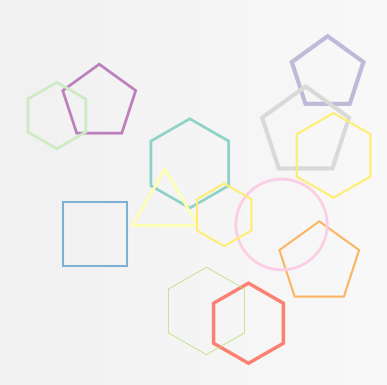[{"shape": "hexagon", "thickness": 2, "radius": 0.58, "center": [0.49, 0.576]}, {"shape": "triangle", "thickness": 2, "radius": 0.49, "center": [0.426, 0.463]}, {"shape": "pentagon", "thickness": 3, "radius": 0.49, "center": [0.846, 0.809]}, {"shape": "hexagon", "thickness": 2.5, "radius": 0.52, "center": [0.641, 0.16]}, {"shape": "square", "thickness": 1.5, "radius": 0.41, "center": [0.245, 0.393]}, {"shape": "pentagon", "thickness": 1.5, "radius": 0.54, "center": [0.824, 0.317]}, {"shape": "hexagon", "thickness": 0.5, "radius": 0.57, "center": [0.533, 0.192]}, {"shape": "circle", "thickness": 2, "radius": 0.59, "center": [0.727, 0.417]}, {"shape": "pentagon", "thickness": 3, "radius": 0.59, "center": [0.789, 0.658]}, {"shape": "pentagon", "thickness": 2, "radius": 0.49, "center": [0.256, 0.734]}, {"shape": "hexagon", "thickness": 2, "radius": 0.43, "center": [0.147, 0.7]}, {"shape": "hexagon", "thickness": 1.5, "radius": 0.55, "center": [0.861, 0.596]}, {"shape": "hexagon", "thickness": 1.5, "radius": 0.41, "center": [0.579, 0.442]}]